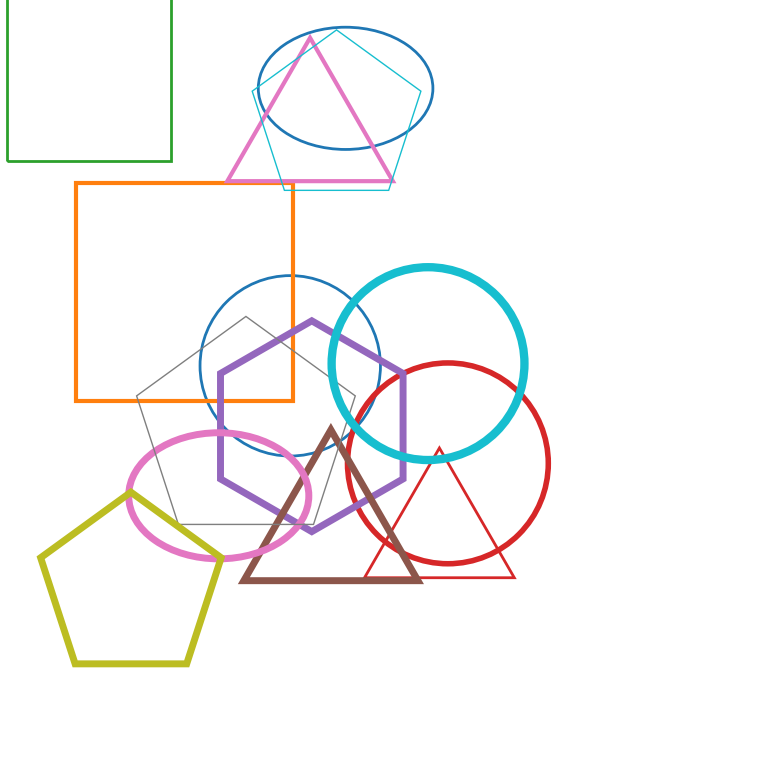[{"shape": "circle", "thickness": 1, "radius": 0.59, "center": [0.377, 0.525]}, {"shape": "oval", "thickness": 1, "radius": 0.57, "center": [0.449, 0.885]}, {"shape": "square", "thickness": 1.5, "radius": 0.71, "center": [0.239, 0.621]}, {"shape": "square", "thickness": 1, "radius": 0.53, "center": [0.115, 0.897]}, {"shape": "triangle", "thickness": 1, "radius": 0.56, "center": [0.571, 0.306]}, {"shape": "circle", "thickness": 2, "radius": 0.65, "center": [0.582, 0.398]}, {"shape": "hexagon", "thickness": 2.5, "radius": 0.68, "center": [0.405, 0.446]}, {"shape": "triangle", "thickness": 2.5, "radius": 0.65, "center": [0.43, 0.311]}, {"shape": "oval", "thickness": 2.5, "radius": 0.58, "center": [0.284, 0.356]}, {"shape": "triangle", "thickness": 1.5, "radius": 0.62, "center": [0.403, 0.827]}, {"shape": "pentagon", "thickness": 0.5, "radius": 0.75, "center": [0.319, 0.44]}, {"shape": "pentagon", "thickness": 2.5, "radius": 0.62, "center": [0.17, 0.238]}, {"shape": "pentagon", "thickness": 0.5, "radius": 0.58, "center": [0.437, 0.846]}, {"shape": "circle", "thickness": 3, "radius": 0.63, "center": [0.556, 0.528]}]